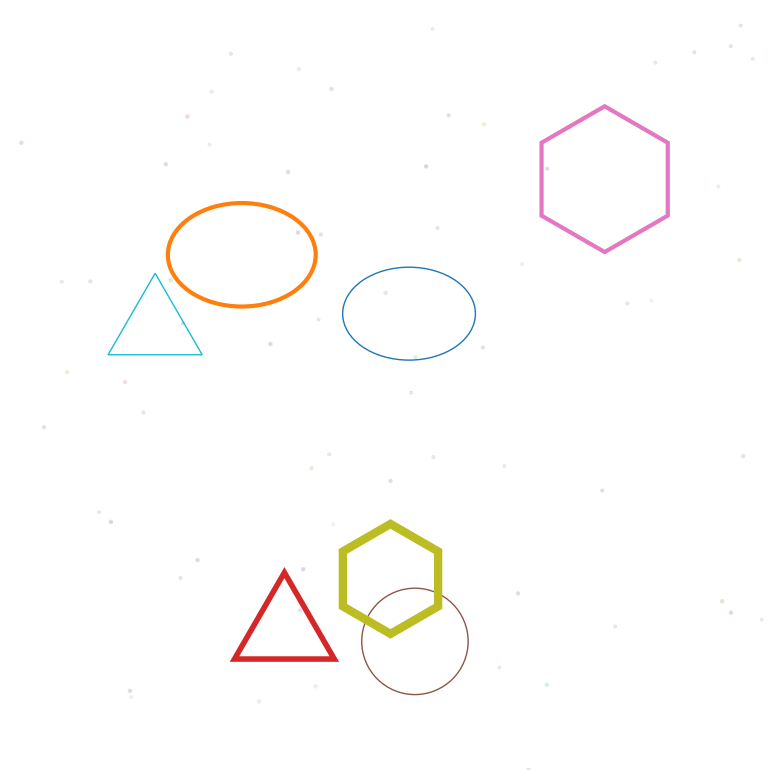[{"shape": "oval", "thickness": 0.5, "radius": 0.43, "center": [0.531, 0.593]}, {"shape": "oval", "thickness": 1.5, "radius": 0.48, "center": [0.314, 0.669]}, {"shape": "triangle", "thickness": 2, "radius": 0.37, "center": [0.369, 0.182]}, {"shape": "circle", "thickness": 0.5, "radius": 0.35, "center": [0.539, 0.167]}, {"shape": "hexagon", "thickness": 1.5, "radius": 0.47, "center": [0.785, 0.767]}, {"shape": "hexagon", "thickness": 3, "radius": 0.36, "center": [0.507, 0.248]}, {"shape": "triangle", "thickness": 0.5, "radius": 0.35, "center": [0.201, 0.575]}]